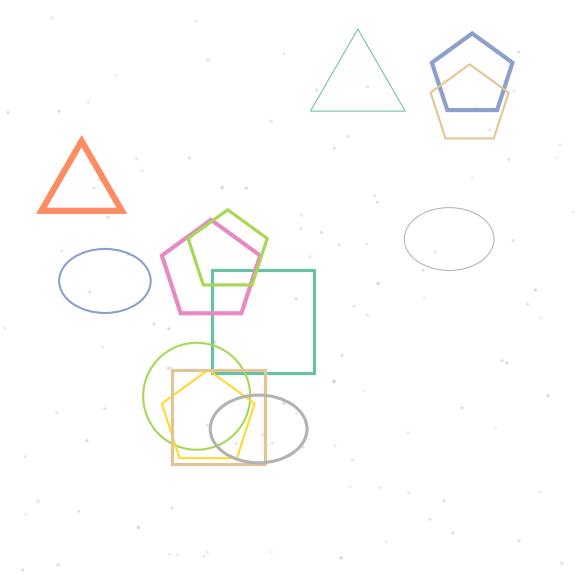[{"shape": "triangle", "thickness": 0.5, "radius": 0.47, "center": [0.62, 0.854]}, {"shape": "square", "thickness": 1.5, "radius": 0.44, "center": [0.456, 0.442]}, {"shape": "triangle", "thickness": 3, "radius": 0.4, "center": [0.141, 0.674]}, {"shape": "oval", "thickness": 1, "radius": 0.4, "center": [0.182, 0.513]}, {"shape": "pentagon", "thickness": 2, "radius": 0.37, "center": [0.818, 0.868]}, {"shape": "pentagon", "thickness": 2, "radius": 0.45, "center": [0.365, 0.529]}, {"shape": "circle", "thickness": 1, "radius": 0.46, "center": [0.341, 0.313]}, {"shape": "pentagon", "thickness": 1.5, "radius": 0.36, "center": [0.394, 0.564]}, {"shape": "pentagon", "thickness": 1, "radius": 0.42, "center": [0.361, 0.274]}, {"shape": "square", "thickness": 1.5, "radius": 0.4, "center": [0.378, 0.277]}, {"shape": "pentagon", "thickness": 1, "radius": 0.35, "center": [0.813, 0.817]}, {"shape": "oval", "thickness": 0.5, "radius": 0.39, "center": [0.778, 0.585]}, {"shape": "oval", "thickness": 1.5, "radius": 0.42, "center": [0.448, 0.256]}]